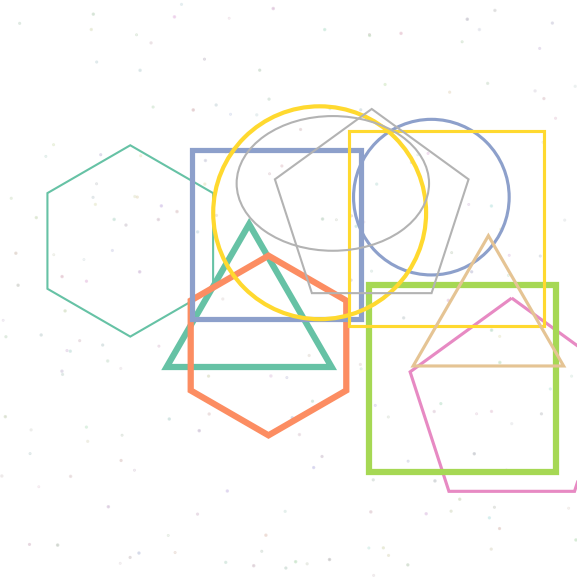[{"shape": "triangle", "thickness": 3, "radius": 0.82, "center": [0.431, 0.446]}, {"shape": "hexagon", "thickness": 1, "radius": 0.83, "center": [0.226, 0.582]}, {"shape": "hexagon", "thickness": 3, "radius": 0.78, "center": [0.465, 0.401]}, {"shape": "circle", "thickness": 1.5, "radius": 0.67, "center": [0.747, 0.658]}, {"shape": "square", "thickness": 2.5, "radius": 0.73, "center": [0.479, 0.593]}, {"shape": "pentagon", "thickness": 1.5, "radius": 0.93, "center": [0.886, 0.298]}, {"shape": "square", "thickness": 3, "radius": 0.81, "center": [0.801, 0.344]}, {"shape": "square", "thickness": 1.5, "radius": 0.84, "center": [0.773, 0.604]}, {"shape": "circle", "thickness": 2, "radius": 0.92, "center": [0.554, 0.631]}, {"shape": "triangle", "thickness": 1.5, "radius": 0.75, "center": [0.846, 0.441]}, {"shape": "pentagon", "thickness": 1, "radius": 0.88, "center": [0.644, 0.634]}, {"shape": "oval", "thickness": 1, "radius": 0.83, "center": [0.576, 0.682]}]